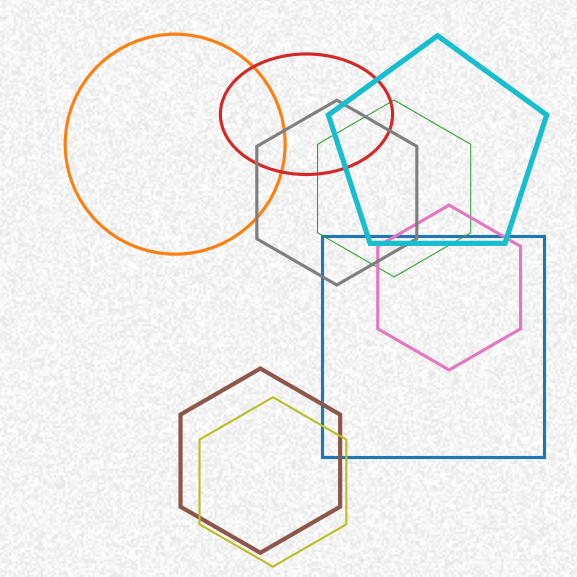[{"shape": "square", "thickness": 1.5, "radius": 0.96, "center": [0.749, 0.399]}, {"shape": "circle", "thickness": 1.5, "radius": 0.95, "center": [0.303, 0.75]}, {"shape": "hexagon", "thickness": 0.5, "radius": 0.77, "center": [0.682, 0.673]}, {"shape": "oval", "thickness": 1.5, "radius": 0.75, "center": [0.531, 0.801]}, {"shape": "hexagon", "thickness": 2, "radius": 0.8, "center": [0.451, 0.201]}, {"shape": "hexagon", "thickness": 1.5, "radius": 0.71, "center": [0.778, 0.501]}, {"shape": "hexagon", "thickness": 1.5, "radius": 0.8, "center": [0.583, 0.666]}, {"shape": "hexagon", "thickness": 1, "radius": 0.73, "center": [0.473, 0.165]}, {"shape": "pentagon", "thickness": 2.5, "radius": 0.99, "center": [0.758, 0.739]}]